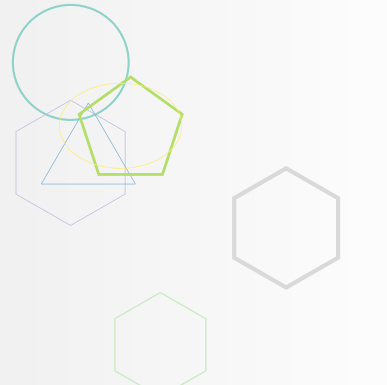[{"shape": "circle", "thickness": 1.5, "radius": 0.75, "center": [0.183, 0.838]}, {"shape": "hexagon", "thickness": 0.5, "radius": 0.81, "center": [0.182, 0.577]}, {"shape": "triangle", "thickness": 0.5, "radius": 0.7, "center": [0.228, 0.592]}, {"shape": "pentagon", "thickness": 2, "radius": 0.7, "center": [0.337, 0.66]}, {"shape": "hexagon", "thickness": 3, "radius": 0.77, "center": [0.738, 0.408]}, {"shape": "hexagon", "thickness": 1, "radius": 0.68, "center": [0.414, 0.105]}, {"shape": "oval", "thickness": 0.5, "radius": 0.79, "center": [0.311, 0.673]}]